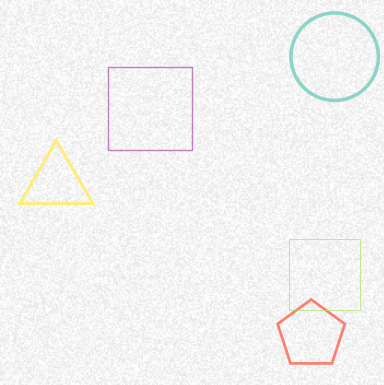[{"shape": "circle", "thickness": 2.5, "radius": 0.57, "center": [0.869, 0.853]}, {"shape": "pentagon", "thickness": 2, "radius": 0.46, "center": [0.808, 0.13]}, {"shape": "square", "thickness": 0.5, "radius": 0.46, "center": [0.843, 0.287]}, {"shape": "square", "thickness": 1, "radius": 0.54, "center": [0.39, 0.718]}, {"shape": "triangle", "thickness": 2, "radius": 0.55, "center": [0.146, 0.526]}]